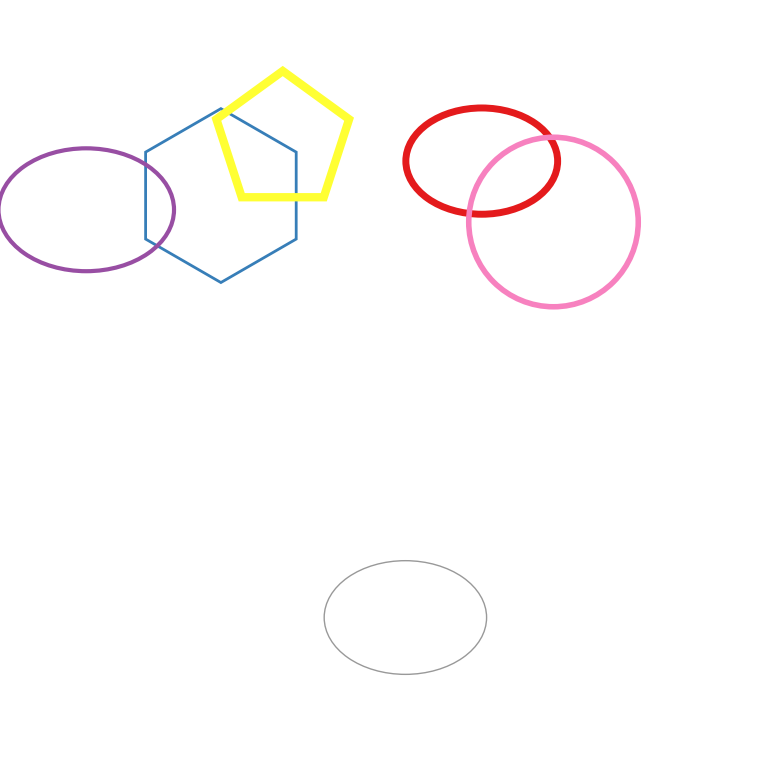[{"shape": "oval", "thickness": 2.5, "radius": 0.49, "center": [0.626, 0.791]}, {"shape": "hexagon", "thickness": 1, "radius": 0.56, "center": [0.287, 0.746]}, {"shape": "oval", "thickness": 1.5, "radius": 0.57, "center": [0.112, 0.728]}, {"shape": "pentagon", "thickness": 3, "radius": 0.45, "center": [0.367, 0.817]}, {"shape": "circle", "thickness": 2, "radius": 0.55, "center": [0.719, 0.712]}, {"shape": "oval", "thickness": 0.5, "radius": 0.53, "center": [0.526, 0.198]}]